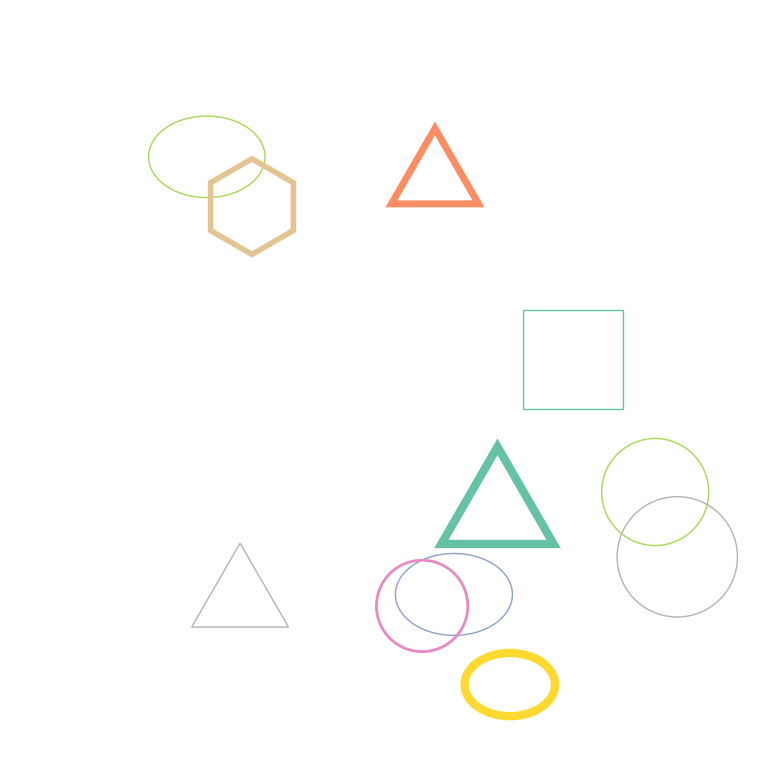[{"shape": "triangle", "thickness": 3, "radius": 0.42, "center": [0.646, 0.336]}, {"shape": "square", "thickness": 0.5, "radius": 0.32, "center": [0.744, 0.533]}, {"shape": "triangle", "thickness": 2.5, "radius": 0.33, "center": [0.565, 0.768]}, {"shape": "oval", "thickness": 0.5, "radius": 0.38, "center": [0.59, 0.228]}, {"shape": "circle", "thickness": 1, "radius": 0.3, "center": [0.548, 0.213]}, {"shape": "oval", "thickness": 0.5, "radius": 0.38, "center": [0.269, 0.796]}, {"shape": "circle", "thickness": 0.5, "radius": 0.35, "center": [0.851, 0.361]}, {"shape": "oval", "thickness": 3, "radius": 0.29, "center": [0.662, 0.111]}, {"shape": "hexagon", "thickness": 2, "radius": 0.31, "center": [0.327, 0.732]}, {"shape": "triangle", "thickness": 0.5, "radius": 0.36, "center": [0.312, 0.222]}, {"shape": "circle", "thickness": 0.5, "radius": 0.39, "center": [0.88, 0.277]}]